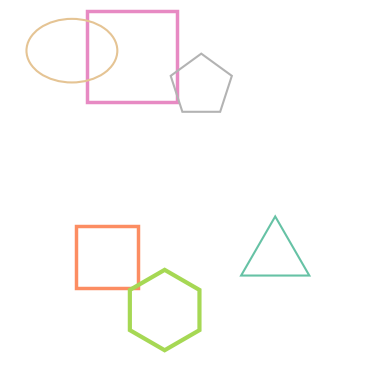[{"shape": "triangle", "thickness": 1.5, "radius": 0.51, "center": [0.715, 0.335]}, {"shape": "square", "thickness": 2.5, "radius": 0.4, "center": [0.279, 0.331]}, {"shape": "square", "thickness": 2.5, "radius": 0.59, "center": [0.343, 0.854]}, {"shape": "hexagon", "thickness": 3, "radius": 0.52, "center": [0.428, 0.195]}, {"shape": "oval", "thickness": 1.5, "radius": 0.59, "center": [0.187, 0.868]}, {"shape": "pentagon", "thickness": 1.5, "radius": 0.42, "center": [0.523, 0.777]}]